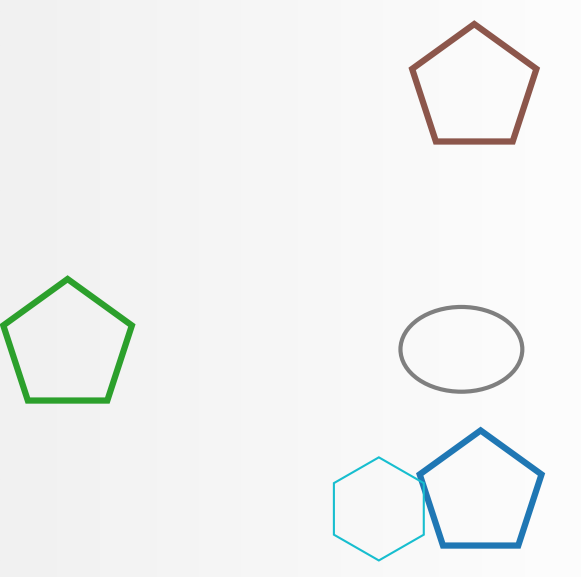[{"shape": "pentagon", "thickness": 3, "radius": 0.55, "center": [0.827, 0.144]}, {"shape": "pentagon", "thickness": 3, "radius": 0.58, "center": [0.116, 0.4]}, {"shape": "pentagon", "thickness": 3, "radius": 0.56, "center": [0.816, 0.845]}, {"shape": "oval", "thickness": 2, "radius": 0.52, "center": [0.794, 0.394]}, {"shape": "hexagon", "thickness": 1, "radius": 0.45, "center": [0.652, 0.118]}]